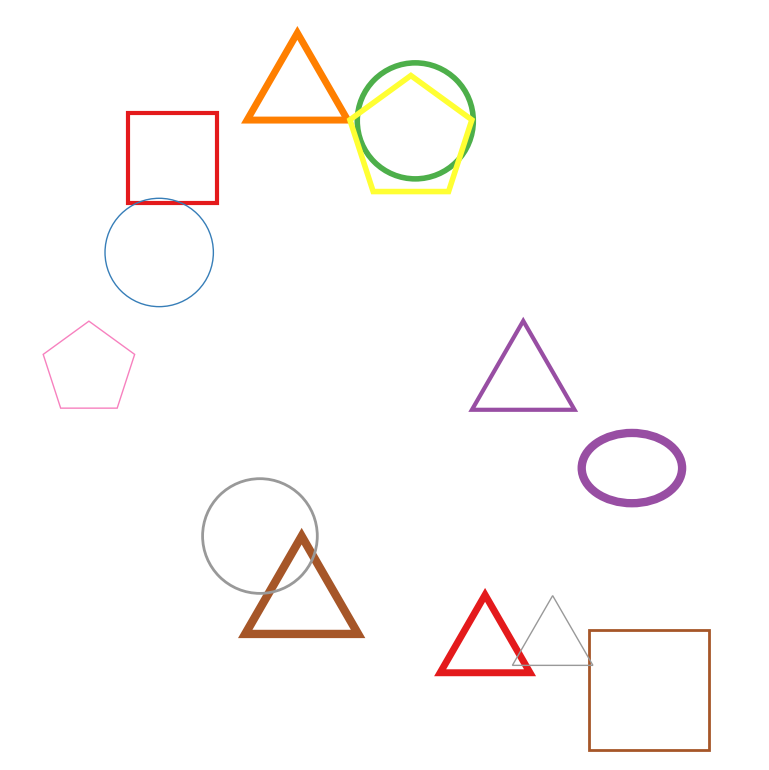[{"shape": "triangle", "thickness": 2.5, "radius": 0.34, "center": [0.63, 0.16]}, {"shape": "square", "thickness": 1.5, "radius": 0.29, "center": [0.224, 0.795]}, {"shape": "circle", "thickness": 0.5, "radius": 0.35, "center": [0.207, 0.672]}, {"shape": "circle", "thickness": 2, "radius": 0.38, "center": [0.539, 0.843]}, {"shape": "oval", "thickness": 3, "radius": 0.33, "center": [0.821, 0.392]}, {"shape": "triangle", "thickness": 1.5, "radius": 0.38, "center": [0.68, 0.506]}, {"shape": "triangle", "thickness": 2.5, "radius": 0.38, "center": [0.386, 0.882]}, {"shape": "pentagon", "thickness": 2, "radius": 0.42, "center": [0.534, 0.819]}, {"shape": "square", "thickness": 1, "radius": 0.39, "center": [0.843, 0.104]}, {"shape": "triangle", "thickness": 3, "radius": 0.42, "center": [0.392, 0.219]}, {"shape": "pentagon", "thickness": 0.5, "radius": 0.31, "center": [0.115, 0.52]}, {"shape": "triangle", "thickness": 0.5, "radius": 0.3, "center": [0.718, 0.166]}, {"shape": "circle", "thickness": 1, "radius": 0.37, "center": [0.338, 0.304]}]